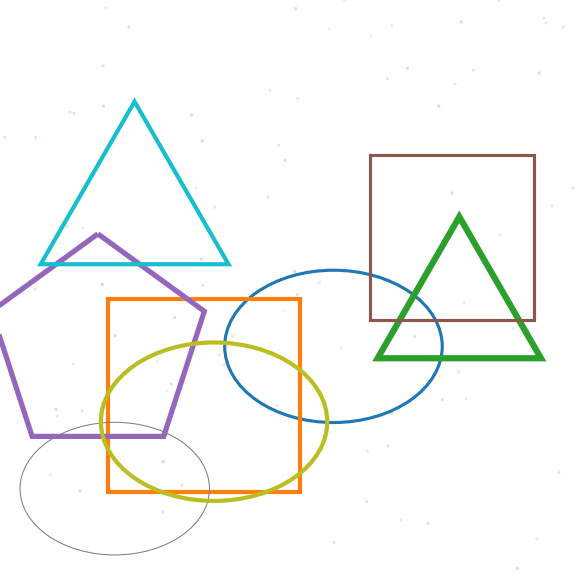[{"shape": "oval", "thickness": 1.5, "radius": 0.94, "center": [0.577, 0.399]}, {"shape": "square", "thickness": 2, "radius": 0.84, "center": [0.353, 0.314]}, {"shape": "triangle", "thickness": 3, "radius": 0.82, "center": [0.795, 0.46]}, {"shape": "pentagon", "thickness": 2.5, "radius": 0.97, "center": [0.17, 0.4]}, {"shape": "square", "thickness": 1.5, "radius": 0.71, "center": [0.782, 0.588]}, {"shape": "oval", "thickness": 0.5, "radius": 0.82, "center": [0.199, 0.153]}, {"shape": "oval", "thickness": 2, "radius": 0.98, "center": [0.371, 0.269]}, {"shape": "triangle", "thickness": 2, "radius": 0.94, "center": [0.233, 0.635]}]